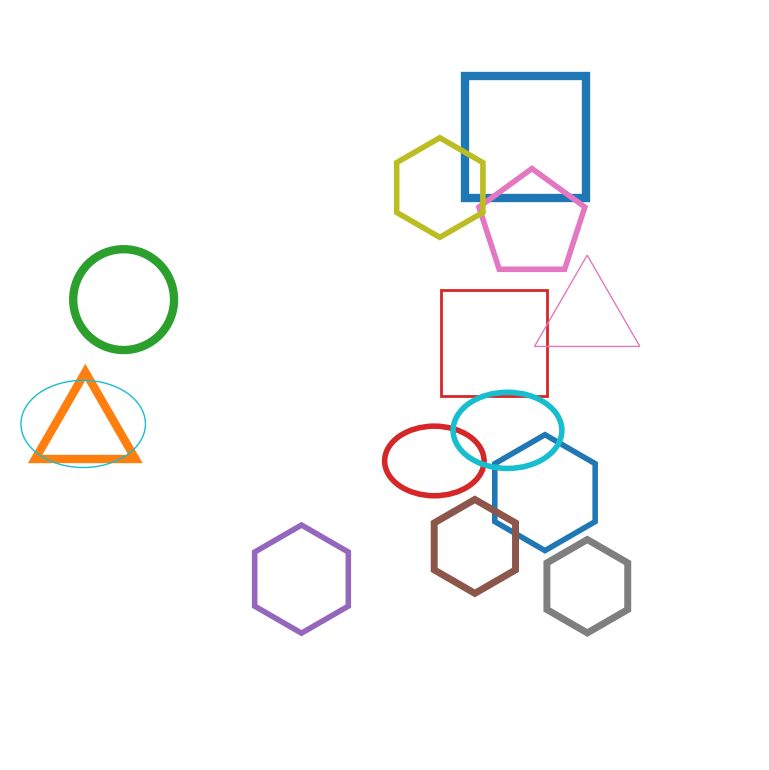[{"shape": "square", "thickness": 3, "radius": 0.39, "center": [0.682, 0.822]}, {"shape": "hexagon", "thickness": 2, "radius": 0.38, "center": [0.708, 0.36]}, {"shape": "triangle", "thickness": 3, "radius": 0.38, "center": [0.111, 0.442]}, {"shape": "circle", "thickness": 3, "radius": 0.33, "center": [0.161, 0.611]}, {"shape": "square", "thickness": 1, "radius": 0.35, "center": [0.642, 0.554]}, {"shape": "oval", "thickness": 2, "radius": 0.32, "center": [0.564, 0.401]}, {"shape": "hexagon", "thickness": 2, "radius": 0.35, "center": [0.392, 0.248]}, {"shape": "hexagon", "thickness": 2.5, "radius": 0.3, "center": [0.617, 0.29]}, {"shape": "pentagon", "thickness": 2, "radius": 0.36, "center": [0.691, 0.709]}, {"shape": "triangle", "thickness": 0.5, "radius": 0.4, "center": [0.763, 0.59]}, {"shape": "hexagon", "thickness": 2.5, "radius": 0.3, "center": [0.763, 0.239]}, {"shape": "hexagon", "thickness": 2, "radius": 0.32, "center": [0.571, 0.756]}, {"shape": "oval", "thickness": 0.5, "radius": 0.4, "center": [0.108, 0.449]}, {"shape": "oval", "thickness": 2, "radius": 0.35, "center": [0.659, 0.441]}]